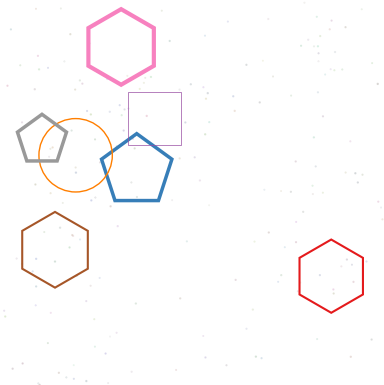[{"shape": "hexagon", "thickness": 1.5, "radius": 0.48, "center": [0.86, 0.283]}, {"shape": "pentagon", "thickness": 2.5, "radius": 0.48, "center": [0.355, 0.557]}, {"shape": "square", "thickness": 0.5, "radius": 0.34, "center": [0.402, 0.691]}, {"shape": "circle", "thickness": 1, "radius": 0.48, "center": [0.196, 0.597]}, {"shape": "hexagon", "thickness": 1.5, "radius": 0.49, "center": [0.143, 0.351]}, {"shape": "hexagon", "thickness": 3, "radius": 0.49, "center": [0.315, 0.878]}, {"shape": "pentagon", "thickness": 2.5, "radius": 0.33, "center": [0.109, 0.636]}]